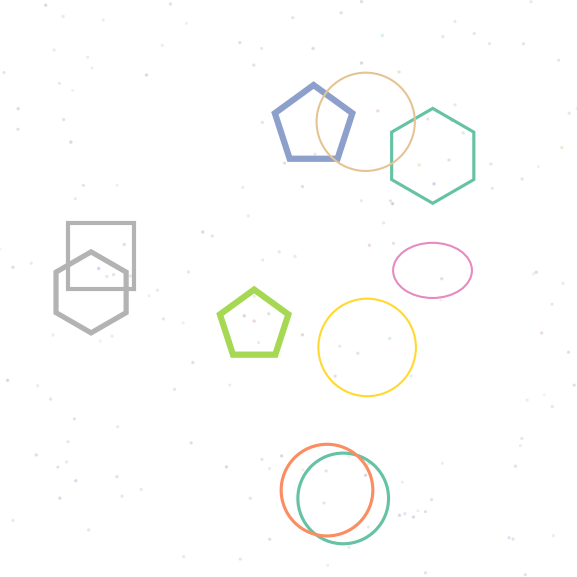[{"shape": "circle", "thickness": 1.5, "radius": 0.39, "center": [0.594, 0.136]}, {"shape": "hexagon", "thickness": 1.5, "radius": 0.41, "center": [0.749, 0.729]}, {"shape": "circle", "thickness": 1.5, "radius": 0.4, "center": [0.566, 0.15]}, {"shape": "pentagon", "thickness": 3, "radius": 0.35, "center": [0.543, 0.781]}, {"shape": "oval", "thickness": 1, "radius": 0.34, "center": [0.749, 0.531]}, {"shape": "pentagon", "thickness": 3, "radius": 0.31, "center": [0.44, 0.435]}, {"shape": "circle", "thickness": 1, "radius": 0.42, "center": [0.636, 0.398]}, {"shape": "circle", "thickness": 1, "radius": 0.43, "center": [0.633, 0.788]}, {"shape": "hexagon", "thickness": 2.5, "radius": 0.35, "center": [0.158, 0.493]}, {"shape": "square", "thickness": 2, "radius": 0.29, "center": [0.175, 0.556]}]